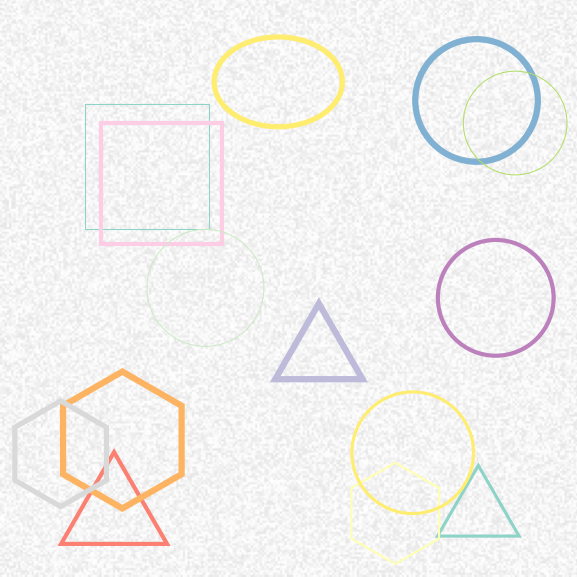[{"shape": "square", "thickness": 0.5, "radius": 0.54, "center": [0.254, 0.711]}, {"shape": "triangle", "thickness": 1.5, "radius": 0.41, "center": [0.828, 0.112]}, {"shape": "hexagon", "thickness": 1, "radius": 0.44, "center": [0.684, 0.11]}, {"shape": "triangle", "thickness": 3, "radius": 0.44, "center": [0.552, 0.386]}, {"shape": "triangle", "thickness": 2, "radius": 0.53, "center": [0.197, 0.11]}, {"shape": "circle", "thickness": 3, "radius": 0.53, "center": [0.825, 0.825]}, {"shape": "hexagon", "thickness": 3, "radius": 0.59, "center": [0.212, 0.237]}, {"shape": "circle", "thickness": 0.5, "radius": 0.45, "center": [0.892, 0.786]}, {"shape": "square", "thickness": 2, "radius": 0.52, "center": [0.28, 0.681]}, {"shape": "hexagon", "thickness": 2.5, "radius": 0.46, "center": [0.105, 0.213]}, {"shape": "circle", "thickness": 2, "radius": 0.5, "center": [0.858, 0.483]}, {"shape": "circle", "thickness": 0.5, "radius": 0.51, "center": [0.356, 0.501]}, {"shape": "oval", "thickness": 2.5, "radius": 0.56, "center": [0.482, 0.857]}, {"shape": "circle", "thickness": 1.5, "radius": 0.53, "center": [0.715, 0.215]}]